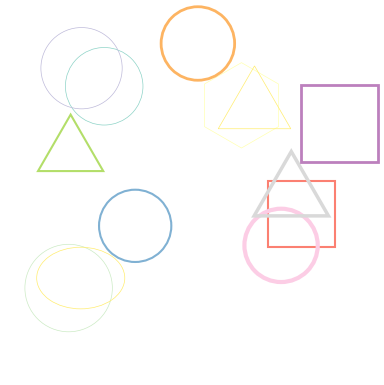[{"shape": "circle", "thickness": 0.5, "radius": 0.5, "center": [0.271, 0.776]}, {"shape": "hexagon", "thickness": 0.5, "radius": 0.55, "center": [0.627, 0.726]}, {"shape": "circle", "thickness": 0.5, "radius": 0.53, "center": [0.212, 0.823]}, {"shape": "square", "thickness": 1.5, "radius": 0.43, "center": [0.783, 0.445]}, {"shape": "circle", "thickness": 1.5, "radius": 0.47, "center": [0.351, 0.413]}, {"shape": "circle", "thickness": 2, "radius": 0.48, "center": [0.514, 0.887]}, {"shape": "triangle", "thickness": 1.5, "radius": 0.49, "center": [0.183, 0.605]}, {"shape": "circle", "thickness": 3, "radius": 0.48, "center": [0.73, 0.363]}, {"shape": "triangle", "thickness": 2.5, "radius": 0.56, "center": [0.757, 0.495]}, {"shape": "square", "thickness": 2, "radius": 0.5, "center": [0.883, 0.68]}, {"shape": "circle", "thickness": 0.5, "radius": 0.57, "center": [0.178, 0.252]}, {"shape": "triangle", "thickness": 0.5, "radius": 0.54, "center": [0.661, 0.72]}, {"shape": "oval", "thickness": 0.5, "radius": 0.57, "center": [0.21, 0.278]}]